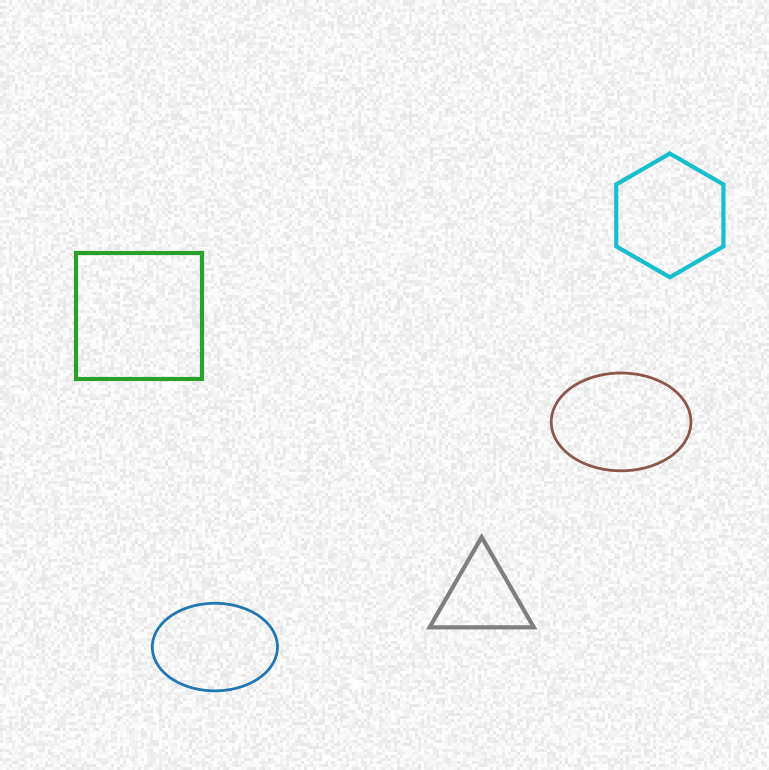[{"shape": "oval", "thickness": 1, "radius": 0.41, "center": [0.279, 0.16]}, {"shape": "square", "thickness": 1.5, "radius": 0.41, "center": [0.181, 0.59]}, {"shape": "oval", "thickness": 1, "radius": 0.45, "center": [0.807, 0.452]}, {"shape": "triangle", "thickness": 1.5, "radius": 0.39, "center": [0.626, 0.224]}, {"shape": "hexagon", "thickness": 1.5, "radius": 0.4, "center": [0.87, 0.72]}]